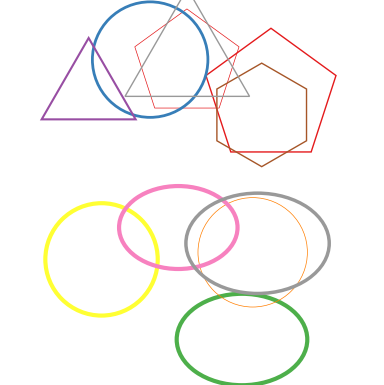[{"shape": "pentagon", "thickness": 1, "radius": 0.89, "center": [0.704, 0.749]}, {"shape": "pentagon", "thickness": 0.5, "radius": 0.71, "center": [0.485, 0.834]}, {"shape": "circle", "thickness": 2, "radius": 0.75, "center": [0.39, 0.845]}, {"shape": "oval", "thickness": 3, "radius": 0.85, "center": [0.629, 0.118]}, {"shape": "triangle", "thickness": 1.5, "radius": 0.7, "center": [0.23, 0.76]}, {"shape": "circle", "thickness": 0.5, "radius": 0.71, "center": [0.656, 0.345]}, {"shape": "circle", "thickness": 3, "radius": 0.73, "center": [0.264, 0.326]}, {"shape": "hexagon", "thickness": 1, "radius": 0.67, "center": [0.68, 0.702]}, {"shape": "oval", "thickness": 3, "radius": 0.77, "center": [0.463, 0.409]}, {"shape": "oval", "thickness": 2.5, "radius": 0.93, "center": [0.669, 0.368]}, {"shape": "triangle", "thickness": 1, "radius": 0.93, "center": [0.486, 0.843]}]